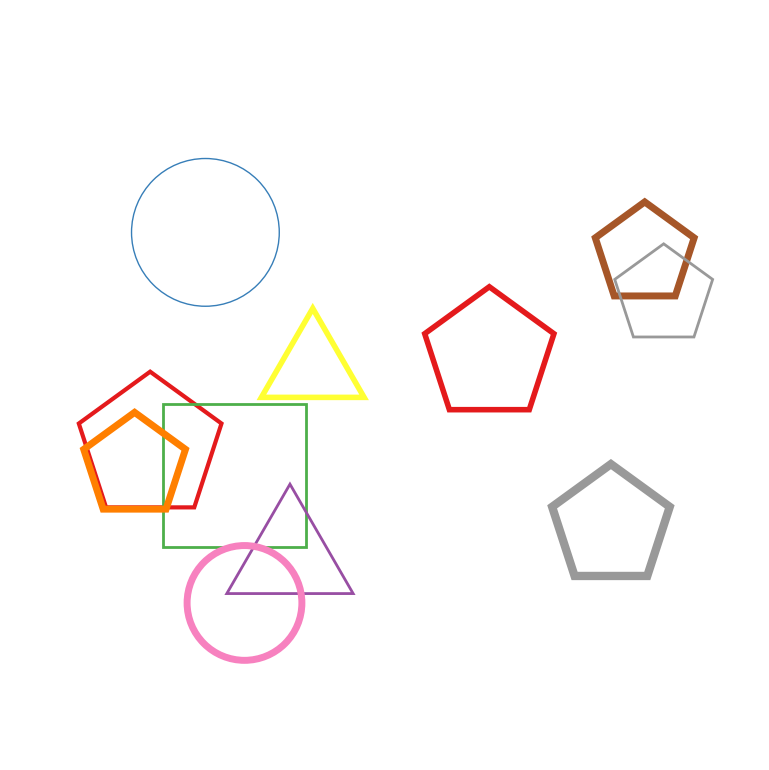[{"shape": "pentagon", "thickness": 2, "radius": 0.44, "center": [0.635, 0.539]}, {"shape": "pentagon", "thickness": 1.5, "radius": 0.49, "center": [0.195, 0.42]}, {"shape": "circle", "thickness": 0.5, "radius": 0.48, "center": [0.267, 0.698]}, {"shape": "square", "thickness": 1, "radius": 0.46, "center": [0.305, 0.383]}, {"shape": "triangle", "thickness": 1, "radius": 0.47, "center": [0.377, 0.276]}, {"shape": "pentagon", "thickness": 2.5, "radius": 0.35, "center": [0.175, 0.395]}, {"shape": "triangle", "thickness": 2, "radius": 0.39, "center": [0.406, 0.522]}, {"shape": "pentagon", "thickness": 2.5, "radius": 0.34, "center": [0.837, 0.67]}, {"shape": "circle", "thickness": 2.5, "radius": 0.37, "center": [0.318, 0.217]}, {"shape": "pentagon", "thickness": 1, "radius": 0.33, "center": [0.862, 0.616]}, {"shape": "pentagon", "thickness": 3, "radius": 0.4, "center": [0.793, 0.317]}]